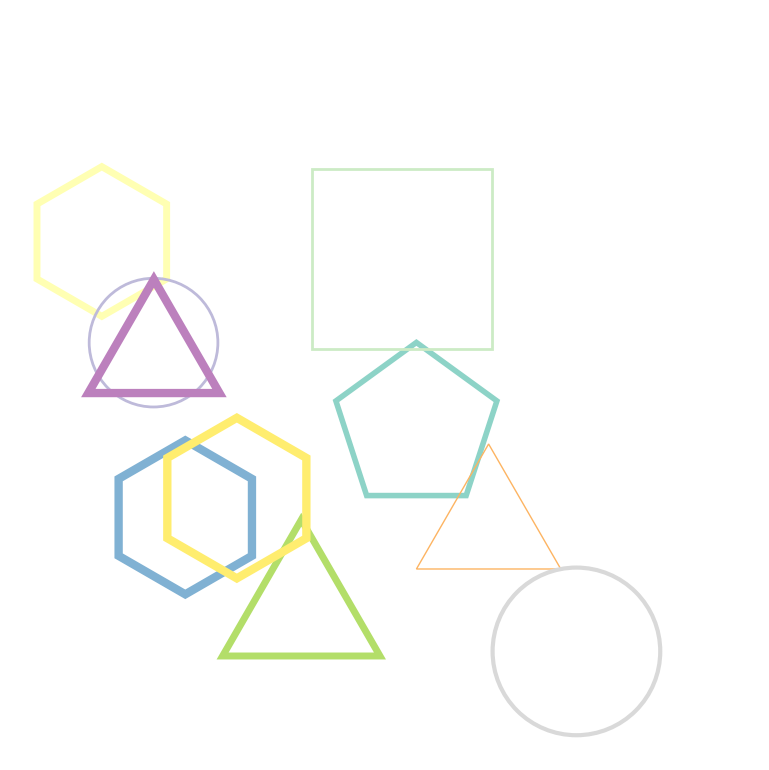[{"shape": "pentagon", "thickness": 2, "radius": 0.55, "center": [0.541, 0.445]}, {"shape": "hexagon", "thickness": 2.5, "radius": 0.49, "center": [0.132, 0.686]}, {"shape": "circle", "thickness": 1, "radius": 0.42, "center": [0.199, 0.555]}, {"shape": "hexagon", "thickness": 3, "radius": 0.5, "center": [0.241, 0.328]}, {"shape": "triangle", "thickness": 0.5, "radius": 0.54, "center": [0.635, 0.315]}, {"shape": "triangle", "thickness": 2.5, "radius": 0.59, "center": [0.391, 0.207]}, {"shape": "circle", "thickness": 1.5, "radius": 0.54, "center": [0.749, 0.154]}, {"shape": "triangle", "thickness": 3, "radius": 0.49, "center": [0.2, 0.539]}, {"shape": "square", "thickness": 1, "radius": 0.58, "center": [0.522, 0.664]}, {"shape": "hexagon", "thickness": 3, "radius": 0.52, "center": [0.308, 0.353]}]